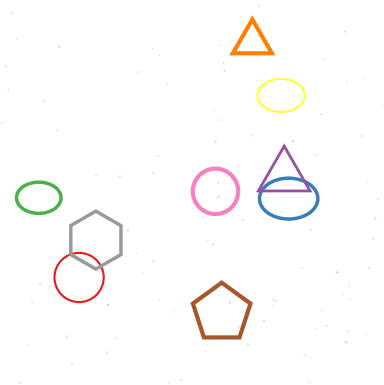[{"shape": "circle", "thickness": 1.5, "radius": 0.32, "center": [0.205, 0.279]}, {"shape": "oval", "thickness": 2.5, "radius": 0.38, "center": [0.75, 0.484]}, {"shape": "oval", "thickness": 2.5, "radius": 0.29, "center": [0.101, 0.486]}, {"shape": "triangle", "thickness": 2, "radius": 0.39, "center": [0.738, 0.543]}, {"shape": "triangle", "thickness": 3, "radius": 0.29, "center": [0.655, 0.891]}, {"shape": "oval", "thickness": 1.5, "radius": 0.31, "center": [0.73, 0.752]}, {"shape": "pentagon", "thickness": 3, "radius": 0.39, "center": [0.576, 0.187]}, {"shape": "circle", "thickness": 3, "radius": 0.29, "center": [0.56, 0.503]}, {"shape": "hexagon", "thickness": 2.5, "radius": 0.38, "center": [0.249, 0.376]}]